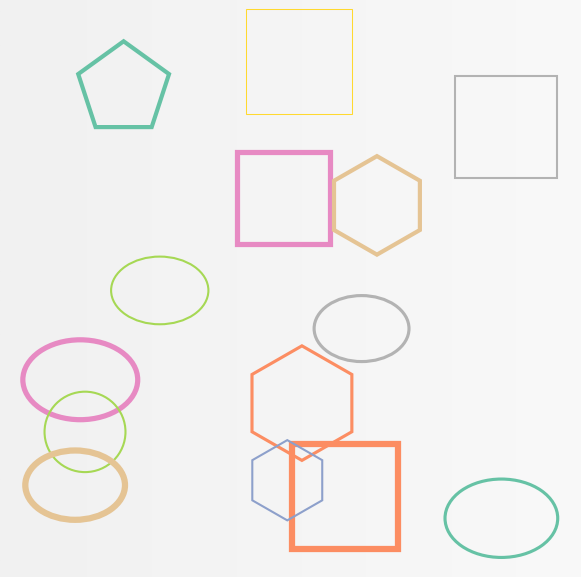[{"shape": "pentagon", "thickness": 2, "radius": 0.41, "center": [0.213, 0.846]}, {"shape": "oval", "thickness": 1.5, "radius": 0.48, "center": [0.863, 0.102]}, {"shape": "hexagon", "thickness": 1.5, "radius": 0.5, "center": [0.519, 0.301]}, {"shape": "square", "thickness": 3, "radius": 0.45, "center": [0.593, 0.139]}, {"shape": "hexagon", "thickness": 1, "radius": 0.35, "center": [0.494, 0.168]}, {"shape": "square", "thickness": 2.5, "radius": 0.4, "center": [0.487, 0.656]}, {"shape": "oval", "thickness": 2.5, "radius": 0.49, "center": [0.138, 0.342]}, {"shape": "circle", "thickness": 1, "radius": 0.35, "center": [0.146, 0.251]}, {"shape": "oval", "thickness": 1, "radius": 0.42, "center": [0.275, 0.496]}, {"shape": "square", "thickness": 0.5, "radius": 0.46, "center": [0.515, 0.893]}, {"shape": "hexagon", "thickness": 2, "radius": 0.43, "center": [0.649, 0.644]}, {"shape": "oval", "thickness": 3, "radius": 0.43, "center": [0.129, 0.159]}, {"shape": "oval", "thickness": 1.5, "radius": 0.41, "center": [0.622, 0.43]}, {"shape": "square", "thickness": 1, "radius": 0.44, "center": [0.871, 0.78]}]